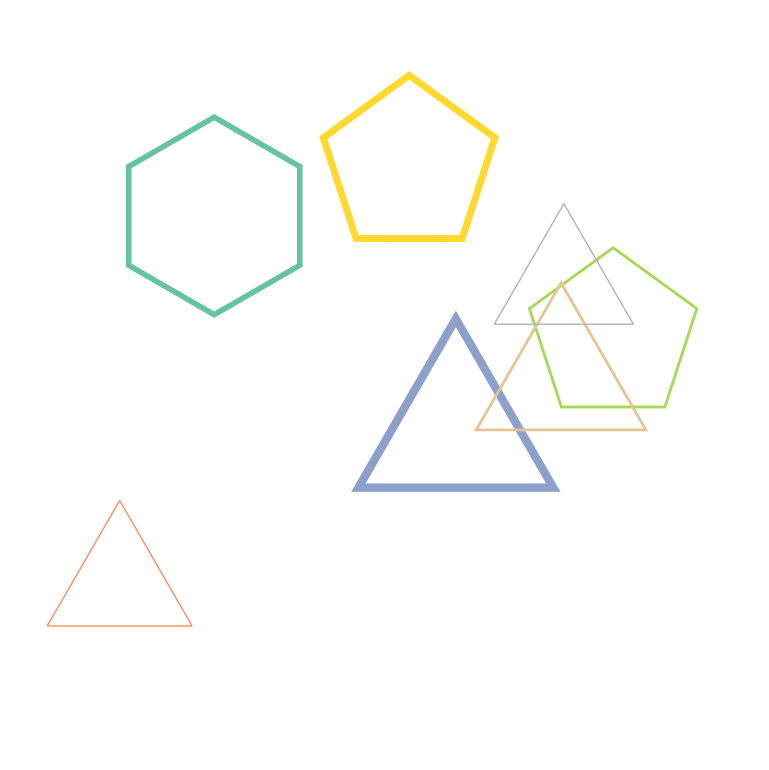[{"shape": "hexagon", "thickness": 2, "radius": 0.64, "center": [0.278, 0.72]}, {"shape": "triangle", "thickness": 0.5, "radius": 0.54, "center": [0.155, 0.241]}, {"shape": "triangle", "thickness": 3, "radius": 0.73, "center": [0.592, 0.44]}, {"shape": "pentagon", "thickness": 1, "radius": 0.57, "center": [0.796, 0.564]}, {"shape": "pentagon", "thickness": 2.5, "radius": 0.59, "center": [0.531, 0.785]}, {"shape": "triangle", "thickness": 1, "radius": 0.64, "center": [0.729, 0.505]}, {"shape": "triangle", "thickness": 0.5, "radius": 0.52, "center": [0.732, 0.631]}]